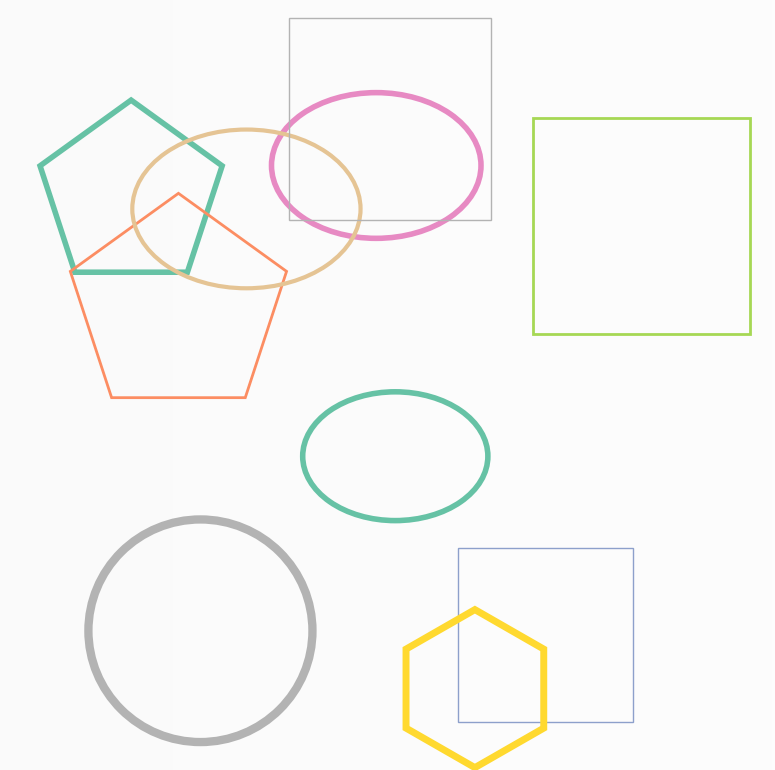[{"shape": "oval", "thickness": 2, "radius": 0.6, "center": [0.51, 0.408]}, {"shape": "pentagon", "thickness": 2, "radius": 0.62, "center": [0.169, 0.746]}, {"shape": "pentagon", "thickness": 1, "radius": 0.73, "center": [0.23, 0.602]}, {"shape": "square", "thickness": 0.5, "radius": 0.56, "center": [0.704, 0.175]}, {"shape": "oval", "thickness": 2, "radius": 0.68, "center": [0.485, 0.785]}, {"shape": "square", "thickness": 1, "radius": 0.7, "center": [0.827, 0.707]}, {"shape": "hexagon", "thickness": 2.5, "radius": 0.51, "center": [0.613, 0.106]}, {"shape": "oval", "thickness": 1.5, "radius": 0.74, "center": [0.318, 0.729]}, {"shape": "circle", "thickness": 3, "radius": 0.72, "center": [0.259, 0.181]}, {"shape": "square", "thickness": 0.5, "radius": 0.65, "center": [0.503, 0.845]}]